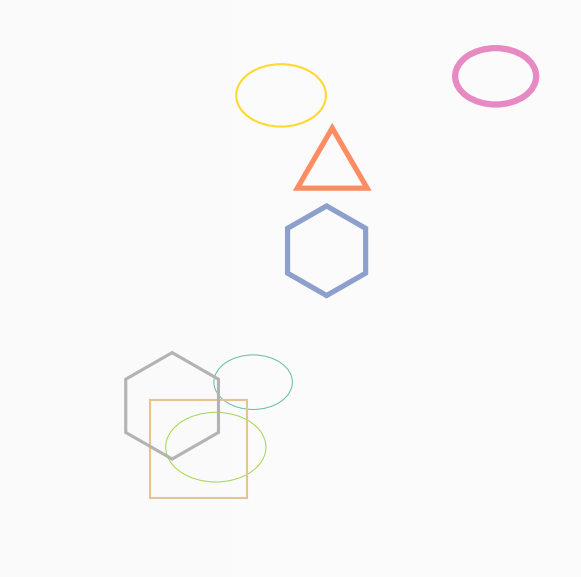[{"shape": "oval", "thickness": 0.5, "radius": 0.34, "center": [0.436, 0.337]}, {"shape": "triangle", "thickness": 2.5, "radius": 0.35, "center": [0.572, 0.708]}, {"shape": "hexagon", "thickness": 2.5, "radius": 0.39, "center": [0.562, 0.565]}, {"shape": "oval", "thickness": 3, "radius": 0.35, "center": [0.853, 0.867]}, {"shape": "oval", "thickness": 0.5, "radius": 0.43, "center": [0.371, 0.225]}, {"shape": "oval", "thickness": 1, "radius": 0.39, "center": [0.484, 0.834]}, {"shape": "square", "thickness": 1, "radius": 0.42, "center": [0.342, 0.222]}, {"shape": "hexagon", "thickness": 1.5, "radius": 0.46, "center": [0.296, 0.296]}]